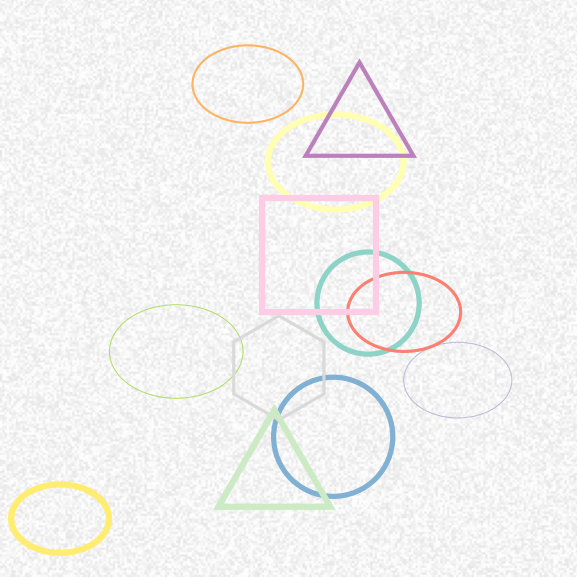[{"shape": "circle", "thickness": 2.5, "radius": 0.44, "center": [0.637, 0.474]}, {"shape": "oval", "thickness": 3, "radius": 0.59, "center": [0.581, 0.719]}, {"shape": "oval", "thickness": 0.5, "radius": 0.47, "center": [0.793, 0.341]}, {"shape": "oval", "thickness": 1.5, "radius": 0.49, "center": [0.7, 0.459]}, {"shape": "circle", "thickness": 2.5, "radius": 0.52, "center": [0.577, 0.243]}, {"shape": "oval", "thickness": 1, "radius": 0.48, "center": [0.429, 0.854]}, {"shape": "oval", "thickness": 0.5, "radius": 0.58, "center": [0.305, 0.391]}, {"shape": "square", "thickness": 3, "radius": 0.49, "center": [0.552, 0.558]}, {"shape": "hexagon", "thickness": 1.5, "radius": 0.45, "center": [0.483, 0.362]}, {"shape": "triangle", "thickness": 2, "radius": 0.54, "center": [0.623, 0.783]}, {"shape": "triangle", "thickness": 3, "radius": 0.56, "center": [0.475, 0.178]}, {"shape": "oval", "thickness": 3, "radius": 0.42, "center": [0.104, 0.101]}]